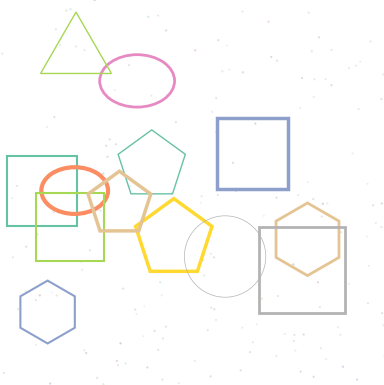[{"shape": "square", "thickness": 1.5, "radius": 0.46, "center": [0.109, 0.503]}, {"shape": "pentagon", "thickness": 1, "radius": 0.46, "center": [0.394, 0.571]}, {"shape": "oval", "thickness": 3, "radius": 0.43, "center": [0.194, 0.505]}, {"shape": "hexagon", "thickness": 1.5, "radius": 0.41, "center": [0.124, 0.19]}, {"shape": "square", "thickness": 2.5, "radius": 0.46, "center": [0.655, 0.602]}, {"shape": "oval", "thickness": 2, "radius": 0.49, "center": [0.356, 0.79]}, {"shape": "triangle", "thickness": 1, "radius": 0.53, "center": [0.197, 0.862]}, {"shape": "square", "thickness": 1.5, "radius": 0.44, "center": [0.182, 0.41]}, {"shape": "pentagon", "thickness": 2.5, "radius": 0.52, "center": [0.451, 0.38]}, {"shape": "hexagon", "thickness": 2, "radius": 0.47, "center": [0.799, 0.378]}, {"shape": "pentagon", "thickness": 2.5, "radius": 0.43, "center": [0.31, 0.47]}, {"shape": "square", "thickness": 2, "radius": 0.56, "center": [0.785, 0.299]}, {"shape": "circle", "thickness": 0.5, "radius": 0.53, "center": [0.585, 0.334]}]